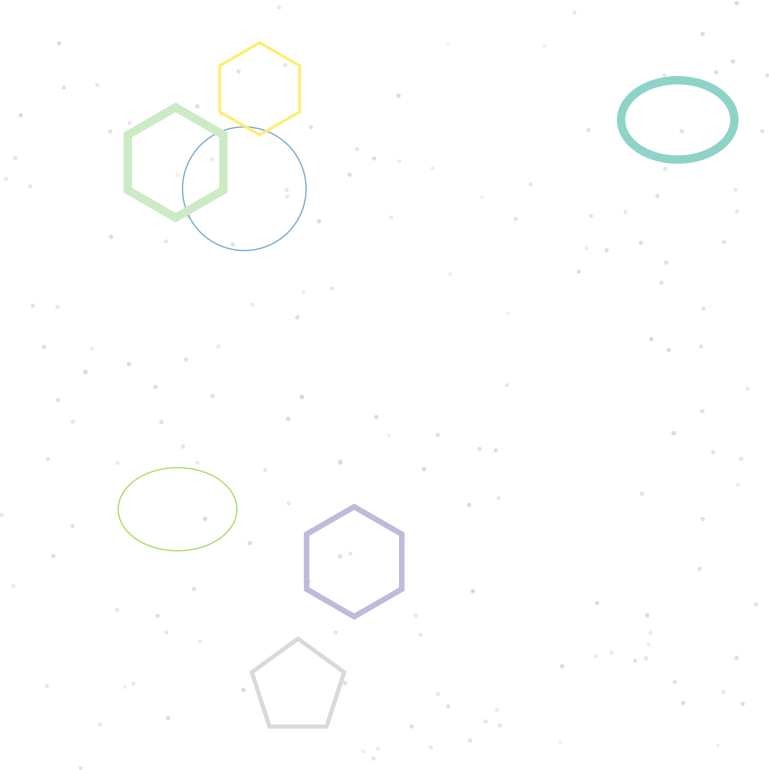[{"shape": "oval", "thickness": 3, "radius": 0.37, "center": [0.88, 0.844]}, {"shape": "hexagon", "thickness": 2, "radius": 0.36, "center": [0.46, 0.271]}, {"shape": "circle", "thickness": 0.5, "radius": 0.4, "center": [0.317, 0.755]}, {"shape": "oval", "thickness": 0.5, "radius": 0.39, "center": [0.231, 0.339]}, {"shape": "pentagon", "thickness": 1.5, "radius": 0.32, "center": [0.387, 0.107]}, {"shape": "hexagon", "thickness": 3, "radius": 0.36, "center": [0.228, 0.789]}, {"shape": "hexagon", "thickness": 1, "radius": 0.3, "center": [0.337, 0.885]}]